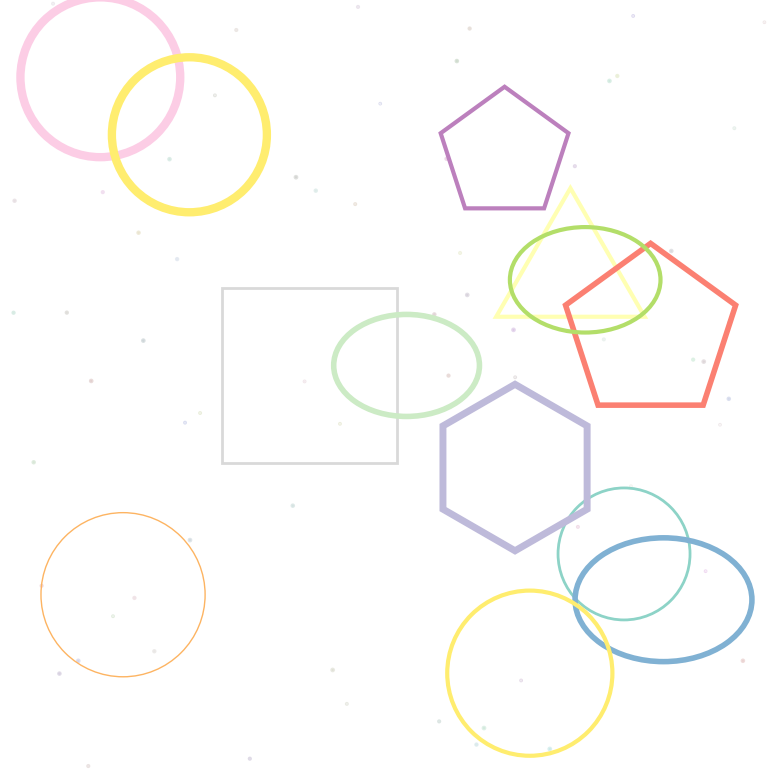[{"shape": "circle", "thickness": 1, "radius": 0.43, "center": [0.81, 0.281]}, {"shape": "triangle", "thickness": 1.5, "radius": 0.56, "center": [0.741, 0.644]}, {"shape": "hexagon", "thickness": 2.5, "radius": 0.54, "center": [0.669, 0.393]}, {"shape": "pentagon", "thickness": 2, "radius": 0.58, "center": [0.845, 0.568]}, {"shape": "oval", "thickness": 2, "radius": 0.57, "center": [0.862, 0.221]}, {"shape": "circle", "thickness": 0.5, "radius": 0.53, "center": [0.16, 0.228]}, {"shape": "oval", "thickness": 1.5, "radius": 0.49, "center": [0.76, 0.637]}, {"shape": "circle", "thickness": 3, "radius": 0.52, "center": [0.13, 0.9]}, {"shape": "square", "thickness": 1, "radius": 0.57, "center": [0.402, 0.512]}, {"shape": "pentagon", "thickness": 1.5, "radius": 0.44, "center": [0.655, 0.8]}, {"shape": "oval", "thickness": 2, "radius": 0.47, "center": [0.528, 0.525]}, {"shape": "circle", "thickness": 3, "radius": 0.5, "center": [0.246, 0.825]}, {"shape": "circle", "thickness": 1.5, "radius": 0.54, "center": [0.688, 0.126]}]